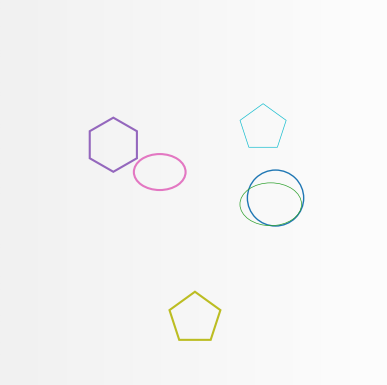[{"shape": "circle", "thickness": 1, "radius": 0.36, "center": [0.711, 0.486]}, {"shape": "oval", "thickness": 0.5, "radius": 0.4, "center": [0.699, 0.469]}, {"shape": "hexagon", "thickness": 1.5, "radius": 0.35, "center": [0.292, 0.624]}, {"shape": "oval", "thickness": 1.5, "radius": 0.33, "center": [0.412, 0.553]}, {"shape": "pentagon", "thickness": 1.5, "radius": 0.35, "center": [0.503, 0.173]}, {"shape": "pentagon", "thickness": 0.5, "radius": 0.31, "center": [0.679, 0.668]}]